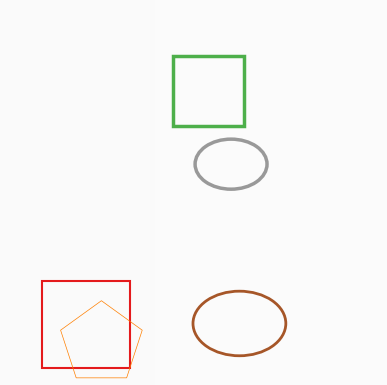[{"shape": "square", "thickness": 1.5, "radius": 0.56, "center": [0.222, 0.158]}, {"shape": "square", "thickness": 2.5, "radius": 0.46, "center": [0.538, 0.763]}, {"shape": "pentagon", "thickness": 0.5, "radius": 0.55, "center": [0.262, 0.108]}, {"shape": "oval", "thickness": 2, "radius": 0.6, "center": [0.618, 0.16]}, {"shape": "oval", "thickness": 2.5, "radius": 0.46, "center": [0.596, 0.574]}]